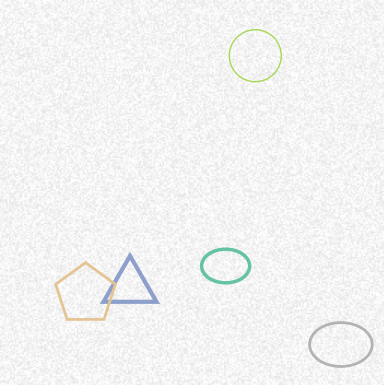[{"shape": "oval", "thickness": 2.5, "radius": 0.31, "center": [0.586, 0.309]}, {"shape": "triangle", "thickness": 3, "radius": 0.4, "center": [0.338, 0.256]}, {"shape": "circle", "thickness": 1, "radius": 0.34, "center": [0.663, 0.855]}, {"shape": "pentagon", "thickness": 2, "radius": 0.41, "center": [0.222, 0.236]}, {"shape": "oval", "thickness": 2, "radius": 0.41, "center": [0.885, 0.105]}]